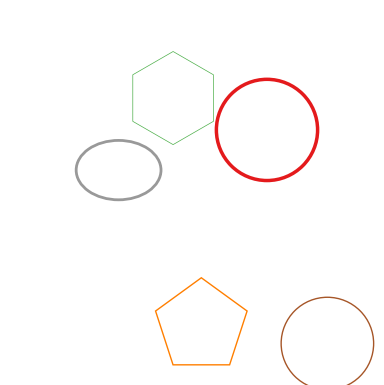[{"shape": "circle", "thickness": 2.5, "radius": 0.66, "center": [0.693, 0.663]}, {"shape": "hexagon", "thickness": 0.5, "radius": 0.6, "center": [0.45, 0.745]}, {"shape": "pentagon", "thickness": 1, "radius": 0.62, "center": [0.523, 0.154]}, {"shape": "circle", "thickness": 1, "radius": 0.6, "center": [0.85, 0.108]}, {"shape": "oval", "thickness": 2, "radius": 0.55, "center": [0.308, 0.558]}]